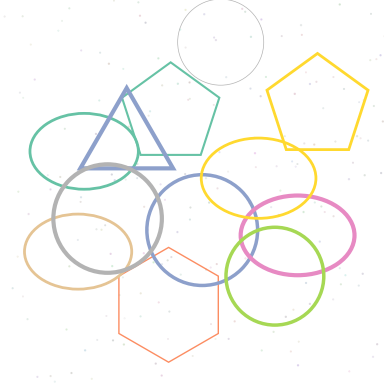[{"shape": "pentagon", "thickness": 1.5, "radius": 0.66, "center": [0.443, 0.705]}, {"shape": "oval", "thickness": 2, "radius": 0.7, "center": [0.219, 0.607]}, {"shape": "hexagon", "thickness": 1, "radius": 0.75, "center": [0.438, 0.208]}, {"shape": "triangle", "thickness": 3, "radius": 0.7, "center": [0.329, 0.632]}, {"shape": "circle", "thickness": 2.5, "radius": 0.72, "center": [0.525, 0.402]}, {"shape": "oval", "thickness": 3, "radius": 0.74, "center": [0.773, 0.389]}, {"shape": "circle", "thickness": 2.5, "radius": 0.64, "center": [0.714, 0.283]}, {"shape": "oval", "thickness": 2, "radius": 0.74, "center": [0.672, 0.537]}, {"shape": "pentagon", "thickness": 2, "radius": 0.69, "center": [0.825, 0.723]}, {"shape": "oval", "thickness": 2, "radius": 0.7, "center": [0.203, 0.346]}, {"shape": "circle", "thickness": 3, "radius": 0.7, "center": [0.28, 0.432]}, {"shape": "circle", "thickness": 0.5, "radius": 0.56, "center": [0.573, 0.89]}]